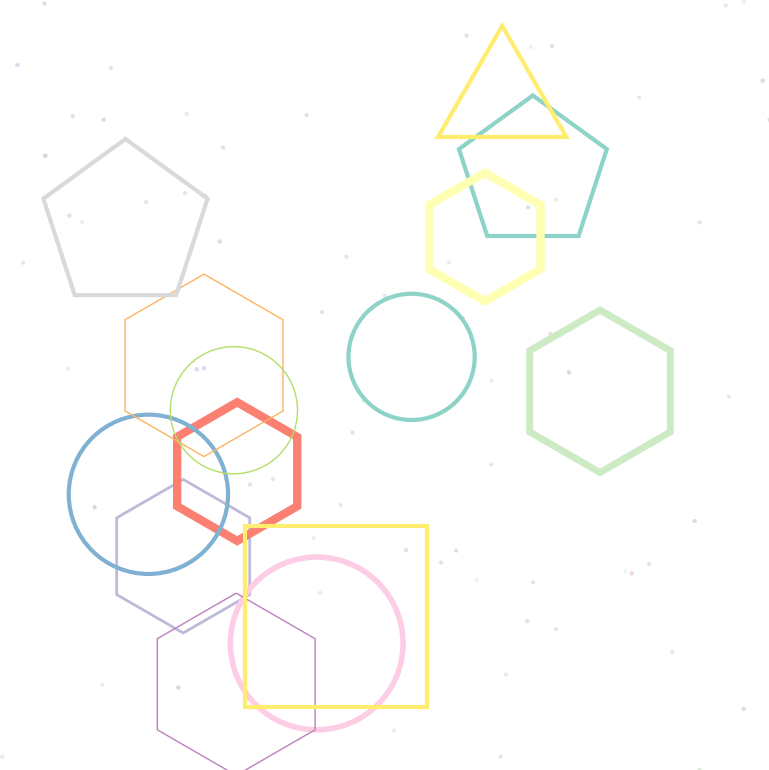[{"shape": "circle", "thickness": 1.5, "radius": 0.41, "center": [0.535, 0.537]}, {"shape": "pentagon", "thickness": 1.5, "radius": 0.5, "center": [0.692, 0.775]}, {"shape": "hexagon", "thickness": 3, "radius": 0.42, "center": [0.63, 0.692]}, {"shape": "hexagon", "thickness": 1, "radius": 0.5, "center": [0.238, 0.278]}, {"shape": "hexagon", "thickness": 3, "radius": 0.45, "center": [0.308, 0.388]}, {"shape": "circle", "thickness": 1.5, "radius": 0.52, "center": [0.193, 0.358]}, {"shape": "hexagon", "thickness": 0.5, "radius": 0.59, "center": [0.265, 0.526]}, {"shape": "circle", "thickness": 0.5, "radius": 0.41, "center": [0.304, 0.467]}, {"shape": "circle", "thickness": 2, "radius": 0.56, "center": [0.411, 0.164]}, {"shape": "pentagon", "thickness": 1.5, "radius": 0.56, "center": [0.163, 0.707]}, {"shape": "hexagon", "thickness": 0.5, "radius": 0.59, "center": [0.307, 0.111]}, {"shape": "hexagon", "thickness": 2.5, "radius": 0.53, "center": [0.779, 0.492]}, {"shape": "square", "thickness": 1.5, "radius": 0.59, "center": [0.437, 0.199]}, {"shape": "triangle", "thickness": 1.5, "radius": 0.48, "center": [0.652, 0.87]}]